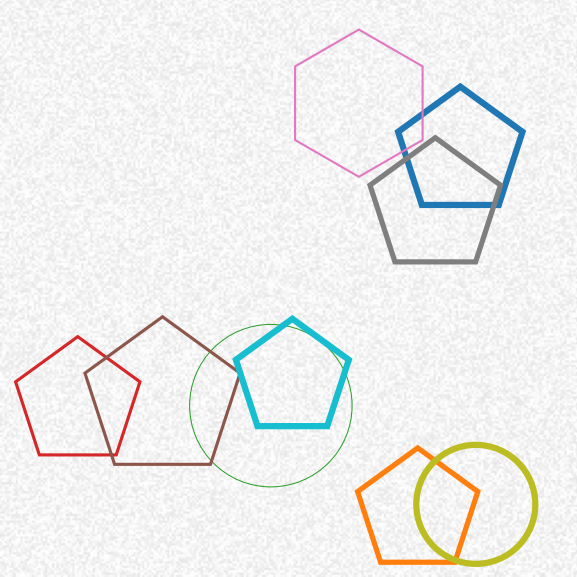[{"shape": "pentagon", "thickness": 3, "radius": 0.57, "center": [0.797, 0.736]}, {"shape": "pentagon", "thickness": 2.5, "radius": 0.55, "center": [0.723, 0.114]}, {"shape": "circle", "thickness": 0.5, "radius": 0.7, "center": [0.469, 0.297]}, {"shape": "pentagon", "thickness": 1.5, "radius": 0.57, "center": [0.135, 0.303]}, {"shape": "pentagon", "thickness": 1.5, "radius": 0.71, "center": [0.281, 0.309]}, {"shape": "hexagon", "thickness": 1, "radius": 0.64, "center": [0.621, 0.82]}, {"shape": "pentagon", "thickness": 2.5, "radius": 0.59, "center": [0.754, 0.642]}, {"shape": "circle", "thickness": 3, "radius": 0.52, "center": [0.824, 0.126]}, {"shape": "pentagon", "thickness": 3, "radius": 0.51, "center": [0.506, 0.344]}]